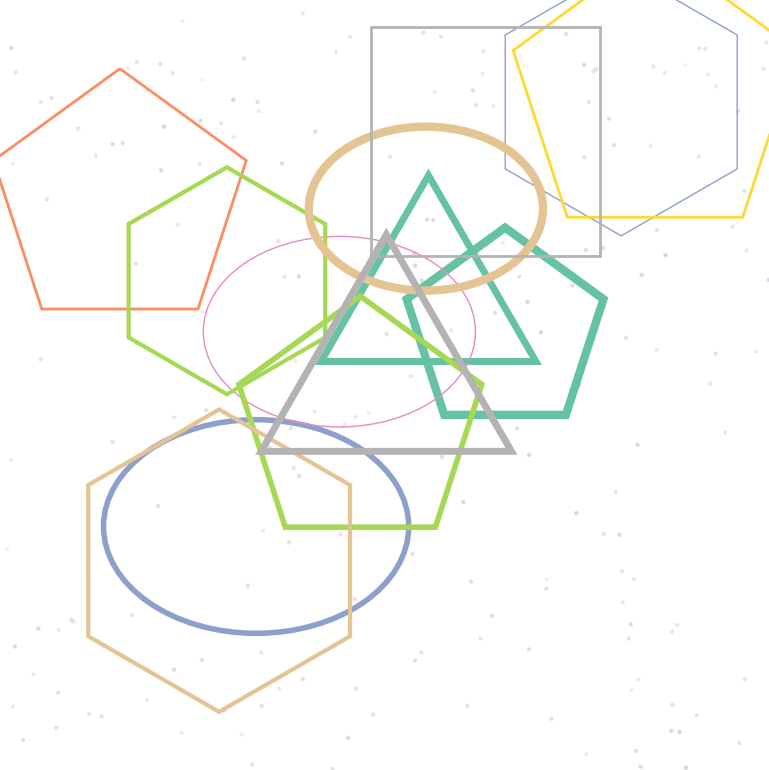[{"shape": "triangle", "thickness": 2.5, "radius": 0.81, "center": [0.556, 0.611]}, {"shape": "pentagon", "thickness": 3, "radius": 0.67, "center": [0.656, 0.57]}, {"shape": "pentagon", "thickness": 1, "radius": 0.86, "center": [0.156, 0.738]}, {"shape": "hexagon", "thickness": 0.5, "radius": 0.87, "center": [0.807, 0.868]}, {"shape": "oval", "thickness": 2, "radius": 0.99, "center": [0.333, 0.316]}, {"shape": "oval", "thickness": 0.5, "radius": 0.88, "center": [0.441, 0.569]}, {"shape": "hexagon", "thickness": 1.5, "radius": 0.74, "center": [0.295, 0.635]}, {"shape": "pentagon", "thickness": 2, "radius": 0.83, "center": [0.468, 0.449]}, {"shape": "pentagon", "thickness": 1, "radius": 0.97, "center": [0.851, 0.875]}, {"shape": "oval", "thickness": 3, "radius": 0.76, "center": [0.553, 0.729]}, {"shape": "hexagon", "thickness": 1.5, "radius": 0.98, "center": [0.285, 0.272]}, {"shape": "square", "thickness": 1, "radius": 0.74, "center": [0.63, 0.816]}, {"shape": "triangle", "thickness": 2.5, "radius": 0.94, "center": [0.502, 0.508]}]